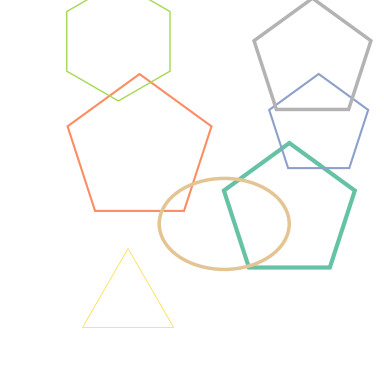[{"shape": "pentagon", "thickness": 3, "radius": 0.89, "center": [0.752, 0.45]}, {"shape": "pentagon", "thickness": 1.5, "radius": 0.98, "center": [0.362, 0.611]}, {"shape": "pentagon", "thickness": 1.5, "radius": 0.68, "center": [0.828, 0.673]}, {"shape": "hexagon", "thickness": 1, "radius": 0.77, "center": [0.307, 0.893]}, {"shape": "triangle", "thickness": 0.5, "radius": 0.68, "center": [0.333, 0.218]}, {"shape": "oval", "thickness": 2.5, "radius": 0.84, "center": [0.582, 0.418]}, {"shape": "pentagon", "thickness": 2.5, "radius": 0.8, "center": [0.812, 0.845]}]